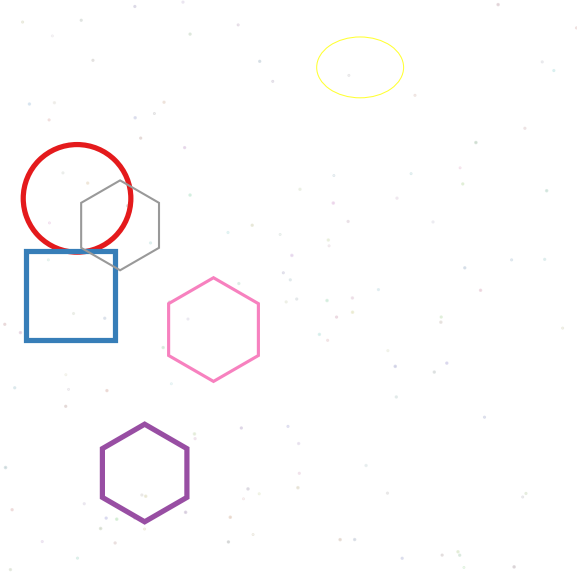[{"shape": "circle", "thickness": 2.5, "radius": 0.47, "center": [0.133, 0.656]}, {"shape": "square", "thickness": 2.5, "radius": 0.39, "center": [0.122, 0.488]}, {"shape": "hexagon", "thickness": 2.5, "radius": 0.42, "center": [0.25, 0.18]}, {"shape": "oval", "thickness": 0.5, "radius": 0.38, "center": [0.624, 0.882]}, {"shape": "hexagon", "thickness": 1.5, "radius": 0.45, "center": [0.37, 0.428]}, {"shape": "hexagon", "thickness": 1, "radius": 0.39, "center": [0.208, 0.609]}]